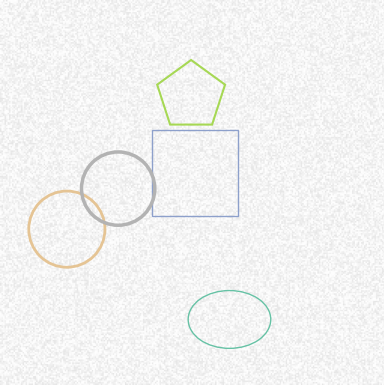[{"shape": "oval", "thickness": 1, "radius": 0.54, "center": [0.596, 0.17]}, {"shape": "square", "thickness": 1, "radius": 0.56, "center": [0.507, 0.55]}, {"shape": "pentagon", "thickness": 1.5, "radius": 0.46, "center": [0.496, 0.751]}, {"shape": "circle", "thickness": 2, "radius": 0.49, "center": [0.174, 0.405]}, {"shape": "circle", "thickness": 2.5, "radius": 0.48, "center": [0.307, 0.51]}]